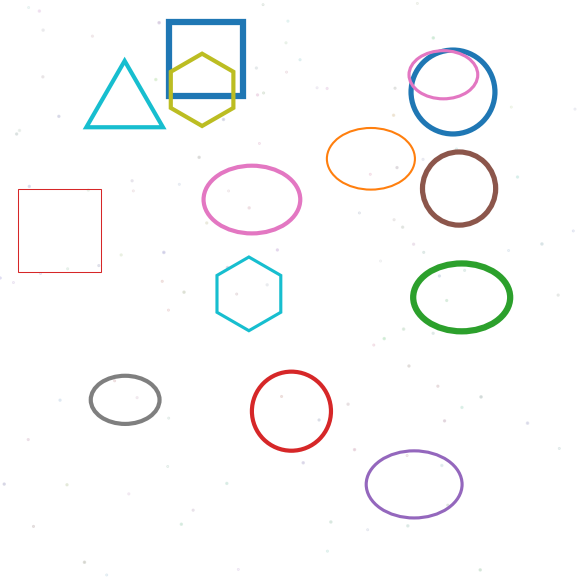[{"shape": "circle", "thickness": 2.5, "radius": 0.36, "center": [0.784, 0.84]}, {"shape": "square", "thickness": 3, "radius": 0.32, "center": [0.356, 0.897]}, {"shape": "oval", "thickness": 1, "radius": 0.38, "center": [0.642, 0.724]}, {"shape": "oval", "thickness": 3, "radius": 0.42, "center": [0.799, 0.484]}, {"shape": "circle", "thickness": 2, "radius": 0.34, "center": [0.505, 0.287]}, {"shape": "square", "thickness": 0.5, "radius": 0.36, "center": [0.104, 0.599]}, {"shape": "oval", "thickness": 1.5, "radius": 0.42, "center": [0.717, 0.16]}, {"shape": "circle", "thickness": 2.5, "radius": 0.32, "center": [0.795, 0.673]}, {"shape": "oval", "thickness": 1.5, "radius": 0.3, "center": [0.768, 0.87]}, {"shape": "oval", "thickness": 2, "radius": 0.42, "center": [0.436, 0.654]}, {"shape": "oval", "thickness": 2, "radius": 0.3, "center": [0.217, 0.307]}, {"shape": "hexagon", "thickness": 2, "radius": 0.31, "center": [0.35, 0.844]}, {"shape": "hexagon", "thickness": 1.5, "radius": 0.32, "center": [0.431, 0.49]}, {"shape": "triangle", "thickness": 2, "radius": 0.38, "center": [0.216, 0.817]}]